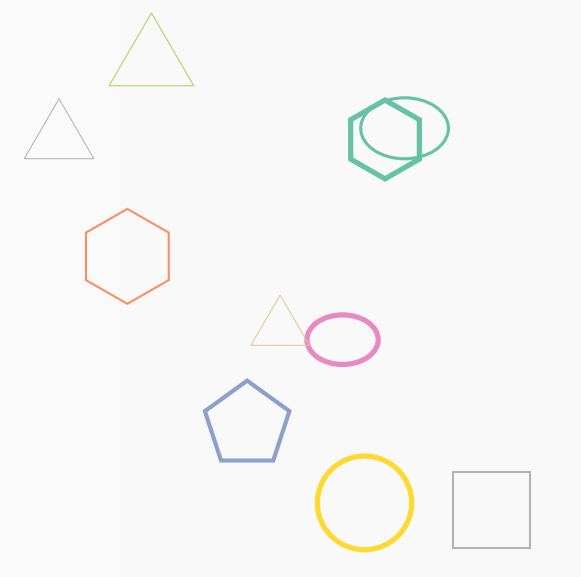[{"shape": "hexagon", "thickness": 2.5, "radius": 0.34, "center": [0.662, 0.758]}, {"shape": "oval", "thickness": 1.5, "radius": 0.38, "center": [0.696, 0.777]}, {"shape": "hexagon", "thickness": 1, "radius": 0.41, "center": [0.219, 0.555]}, {"shape": "pentagon", "thickness": 2, "radius": 0.38, "center": [0.425, 0.264]}, {"shape": "oval", "thickness": 2.5, "radius": 0.31, "center": [0.589, 0.411]}, {"shape": "triangle", "thickness": 0.5, "radius": 0.42, "center": [0.261, 0.893]}, {"shape": "circle", "thickness": 2.5, "radius": 0.41, "center": [0.627, 0.128]}, {"shape": "triangle", "thickness": 0.5, "radius": 0.29, "center": [0.482, 0.43]}, {"shape": "triangle", "thickness": 0.5, "radius": 0.35, "center": [0.102, 0.759]}, {"shape": "square", "thickness": 1, "radius": 0.33, "center": [0.846, 0.116]}]